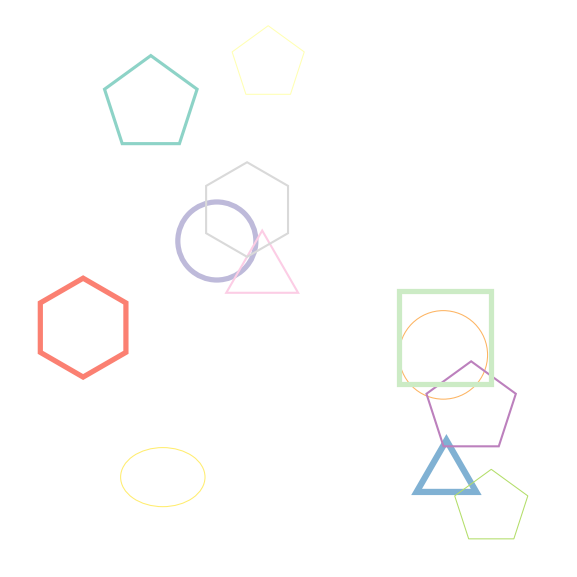[{"shape": "pentagon", "thickness": 1.5, "radius": 0.42, "center": [0.261, 0.819]}, {"shape": "pentagon", "thickness": 0.5, "radius": 0.33, "center": [0.464, 0.889]}, {"shape": "circle", "thickness": 2.5, "radius": 0.34, "center": [0.375, 0.582]}, {"shape": "hexagon", "thickness": 2.5, "radius": 0.43, "center": [0.144, 0.432]}, {"shape": "triangle", "thickness": 3, "radius": 0.3, "center": [0.773, 0.177]}, {"shape": "circle", "thickness": 0.5, "radius": 0.38, "center": [0.768, 0.385]}, {"shape": "pentagon", "thickness": 0.5, "radius": 0.33, "center": [0.851, 0.12]}, {"shape": "triangle", "thickness": 1, "radius": 0.36, "center": [0.454, 0.528]}, {"shape": "hexagon", "thickness": 1, "radius": 0.41, "center": [0.428, 0.636]}, {"shape": "pentagon", "thickness": 1, "radius": 0.41, "center": [0.816, 0.292]}, {"shape": "square", "thickness": 2.5, "radius": 0.4, "center": [0.771, 0.415]}, {"shape": "oval", "thickness": 0.5, "radius": 0.37, "center": [0.282, 0.173]}]